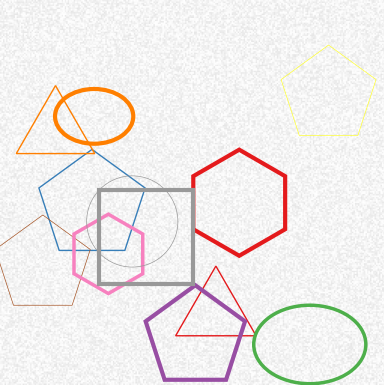[{"shape": "hexagon", "thickness": 3, "radius": 0.69, "center": [0.621, 0.473]}, {"shape": "triangle", "thickness": 1, "radius": 0.6, "center": [0.561, 0.188]}, {"shape": "pentagon", "thickness": 1, "radius": 0.73, "center": [0.239, 0.467]}, {"shape": "oval", "thickness": 2.5, "radius": 0.73, "center": [0.805, 0.105]}, {"shape": "pentagon", "thickness": 3, "radius": 0.68, "center": [0.507, 0.123]}, {"shape": "oval", "thickness": 3, "radius": 0.51, "center": [0.245, 0.698]}, {"shape": "triangle", "thickness": 1, "radius": 0.59, "center": [0.144, 0.66]}, {"shape": "pentagon", "thickness": 0.5, "radius": 0.65, "center": [0.853, 0.753]}, {"shape": "pentagon", "thickness": 0.5, "radius": 0.65, "center": [0.111, 0.312]}, {"shape": "hexagon", "thickness": 2.5, "radius": 0.52, "center": [0.281, 0.341]}, {"shape": "circle", "thickness": 0.5, "radius": 0.59, "center": [0.344, 0.425]}, {"shape": "square", "thickness": 3, "radius": 0.61, "center": [0.378, 0.384]}]